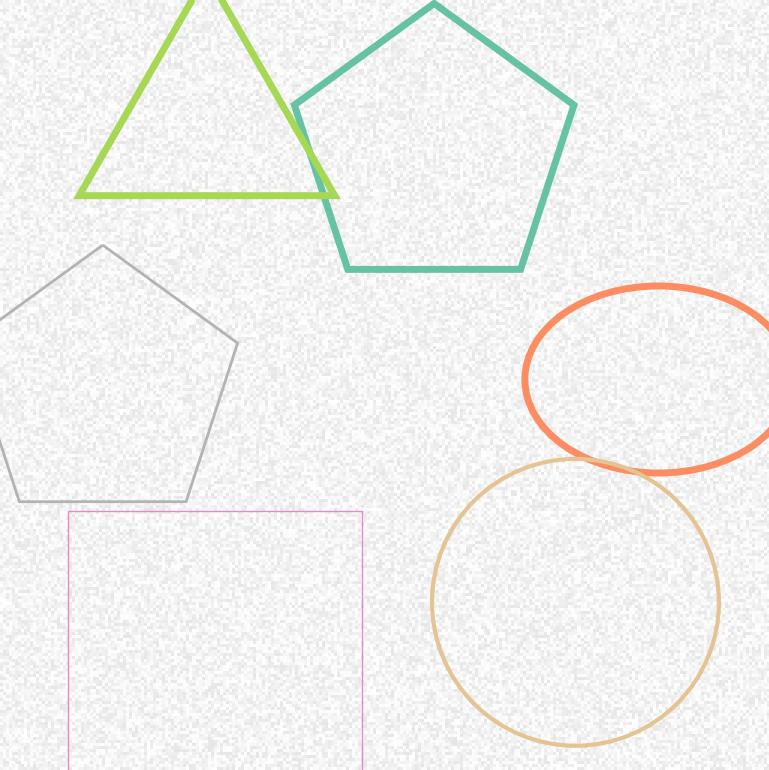[{"shape": "pentagon", "thickness": 2.5, "radius": 0.95, "center": [0.564, 0.805]}, {"shape": "oval", "thickness": 2.5, "radius": 0.87, "center": [0.855, 0.507]}, {"shape": "square", "thickness": 0.5, "radius": 0.95, "center": [0.28, 0.146]}, {"shape": "triangle", "thickness": 2.5, "radius": 0.96, "center": [0.269, 0.842]}, {"shape": "circle", "thickness": 1.5, "radius": 0.93, "center": [0.747, 0.218]}, {"shape": "pentagon", "thickness": 1, "radius": 0.92, "center": [0.133, 0.497]}]